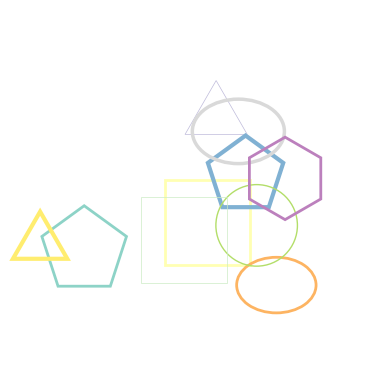[{"shape": "pentagon", "thickness": 2, "radius": 0.58, "center": [0.219, 0.35]}, {"shape": "square", "thickness": 2, "radius": 0.56, "center": [0.539, 0.422]}, {"shape": "triangle", "thickness": 0.5, "radius": 0.47, "center": [0.561, 0.697]}, {"shape": "pentagon", "thickness": 3, "radius": 0.51, "center": [0.638, 0.545]}, {"shape": "oval", "thickness": 2, "radius": 0.52, "center": [0.718, 0.26]}, {"shape": "circle", "thickness": 1, "radius": 0.53, "center": [0.667, 0.415]}, {"shape": "oval", "thickness": 2.5, "radius": 0.6, "center": [0.619, 0.659]}, {"shape": "hexagon", "thickness": 2, "radius": 0.54, "center": [0.74, 0.537]}, {"shape": "square", "thickness": 0.5, "radius": 0.56, "center": [0.478, 0.377]}, {"shape": "triangle", "thickness": 3, "radius": 0.41, "center": [0.104, 0.369]}]